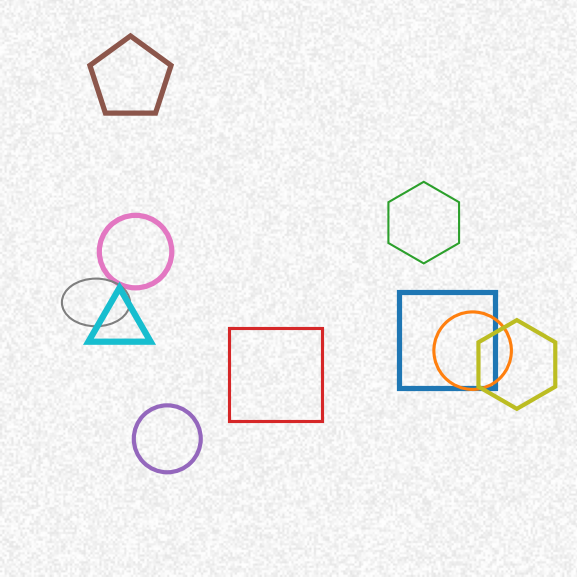[{"shape": "square", "thickness": 2.5, "radius": 0.42, "center": [0.774, 0.411]}, {"shape": "circle", "thickness": 1.5, "radius": 0.34, "center": [0.818, 0.392]}, {"shape": "hexagon", "thickness": 1, "radius": 0.35, "center": [0.734, 0.614]}, {"shape": "square", "thickness": 1.5, "radius": 0.4, "center": [0.477, 0.351]}, {"shape": "circle", "thickness": 2, "radius": 0.29, "center": [0.29, 0.239]}, {"shape": "pentagon", "thickness": 2.5, "radius": 0.37, "center": [0.226, 0.863]}, {"shape": "circle", "thickness": 2.5, "radius": 0.31, "center": [0.235, 0.563]}, {"shape": "oval", "thickness": 1, "radius": 0.29, "center": [0.166, 0.475]}, {"shape": "hexagon", "thickness": 2, "radius": 0.38, "center": [0.895, 0.368]}, {"shape": "triangle", "thickness": 3, "radius": 0.31, "center": [0.207, 0.439]}]